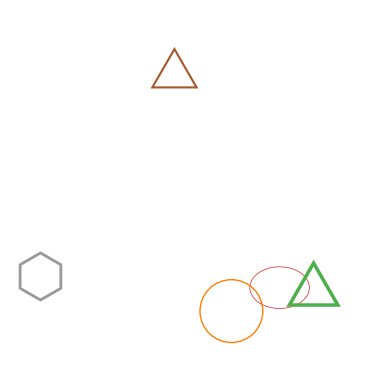[{"shape": "oval", "thickness": 0.5, "radius": 0.39, "center": [0.726, 0.253]}, {"shape": "triangle", "thickness": 2.5, "radius": 0.36, "center": [0.815, 0.244]}, {"shape": "circle", "thickness": 1, "radius": 0.41, "center": [0.601, 0.192]}, {"shape": "triangle", "thickness": 1.5, "radius": 0.33, "center": [0.453, 0.806]}, {"shape": "hexagon", "thickness": 2, "radius": 0.31, "center": [0.105, 0.282]}]